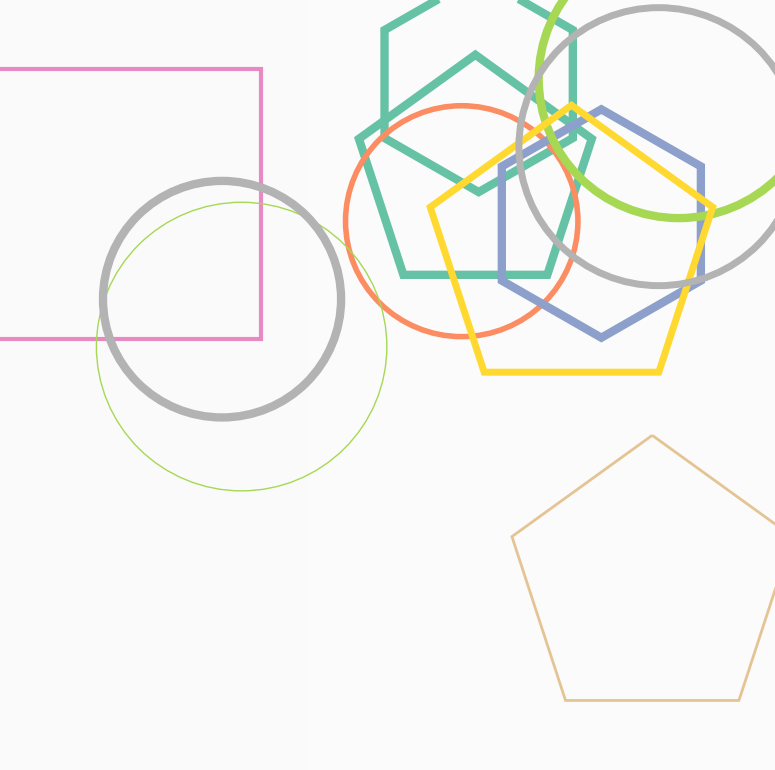[{"shape": "pentagon", "thickness": 3, "radius": 0.79, "center": [0.613, 0.771]}, {"shape": "hexagon", "thickness": 3, "radius": 0.7, "center": [0.618, 0.891]}, {"shape": "circle", "thickness": 2, "radius": 0.75, "center": [0.596, 0.713]}, {"shape": "hexagon", "thickness": 3, "radius": 0.74, "center": [0.776, 0.71]}, {"shape": "square", "thickness": 1.5, "radius": 0.88, "center": [0.162, 0.735]}, {"shape": "circle", "thickness": 0.5, "radius": 0.94, "center": [0.312, 0.55]}, {"shape": "circle", "thickness": 3, "radius": 0.9, "center": [0.876, 0.898]}, {"shape": "pentagon", "thickness": 2.5, "radius": 0.96, "center": [0.737, 0.672]}, {"shape": "pentagon", "thickness": 1, "radius": 0.95, "center": [0.842, 0.244]}, {"shape": "circle", "thickness": 2.5, "radius": 0.9, "center": [0.85, 0.81]}, {"shape": "circle", "thickness": 3, "radius": 0.77, "center": [0.287, 0.611]}]